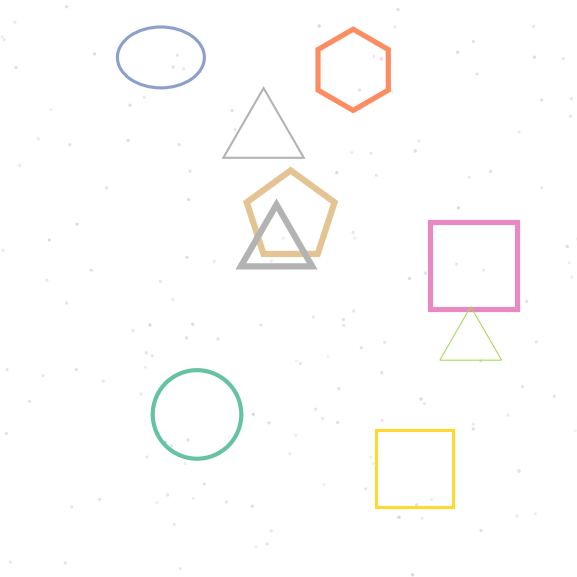[{"shape": "circle", "thickness": 2, "radius": 0.38, "center": [0.341, 0.281]}, {"shape": "hexagon", "thickness": 2.5, "radius": 0.35, "center": [0.612, 0.878]}, {"shape": "oval", "thickness": 1.5, "radius": 0.38, "center": [0.279, 0.9]}, {"shape": "square", "thickness": 2.5, "radius": 0.38, "center": [0.82, 0.539]}, {"shape": "triangle", "thickness": 0.5, "radius": 0.31, "center": [0.815, 0.406]}, {"shape": "square", "thickness": 1.5, "radius": 0.33, "center": [0.718, 0.188]}, {"shape": "pentagon", "thickness": 3, "radius": 0.4, "center": [0.503, 0.624]}, {"shape": "triangle", "thickness": 3, "radius": 0.36, "center": [0.479, 0.574]}, {"shape": "triangle", "thickness": 1, "radius": 0.4, "center": [0.456, 0.766]}]